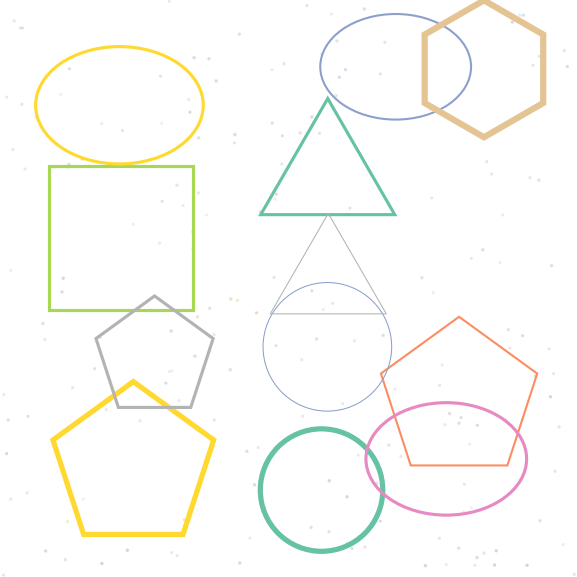[{"shape": "circle", "thickness": 2.5, "radius": 0.53, "center": [0.557, 0.151]}, {"shape": "triangle", "thickness": 1.5, "radius": 0.67, "center": [0.568, 0.694]}, {"shape": "pentagon", "thickness": 1, "radius": 0.71, "center": [0.795, 0.308]}, {"shape": "circle", "thickness": 0.5, "radius": 0.56, "center": [0.567, 0.399]}, {"shape": "oval", "thickness": 1, "radius": 0.65, "center": [0.685, 0.883]}, {"shape": "oval", "thickness": 1.5, "radius": 0.7, "center": [0.773, 0.205]}, {"shape": "square", "thickness": 1.5, "radius": 0.63, "center": [0.21, 0.587]}, {"shape": "pentagon", "thickness": 2.5, "radius": 0.73, "center": [0.231, 0.192]}, {"shape": "oval", "thickness": 1.5, "radius": 0.73, "center": [0.207, 0.817]}, {"shape": "hexagon", "thickness": 3, "radius": 0.59, "center": [0.838, 0.88]}, {"shape": "pentagon", "thickness": 1.5, "radius": 0.53, "center": [0.268, 0.38]}, {"shape": "triangle", "thickness": 0.5, "radius": 0.58, "center": [0.568, 0.514]}]